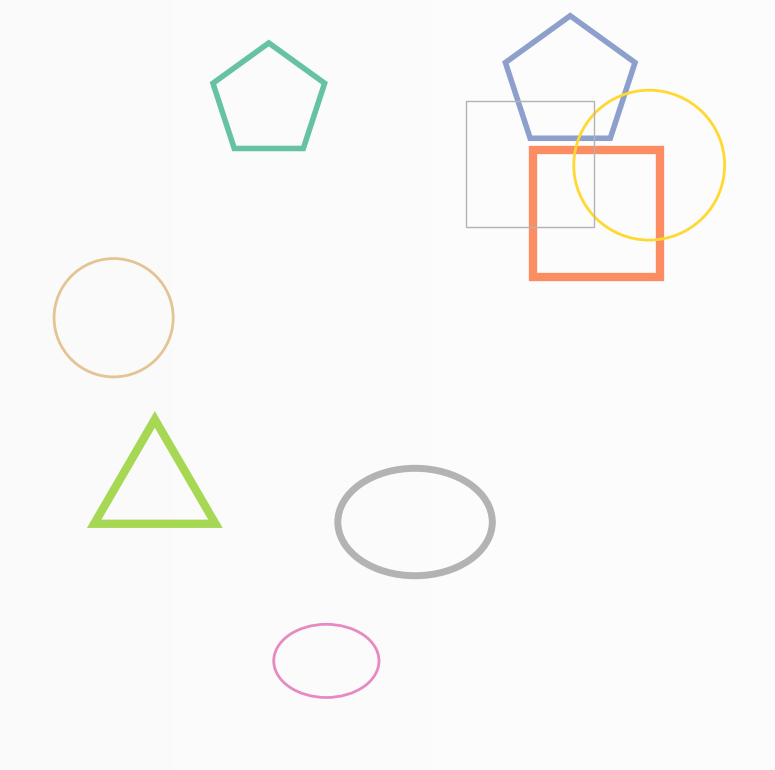[{"shape": "pentagon", "thickness": 2, "radius": 0.38, "center": [0.347, 0.868]}, {"shape": "square", "thickness": 3, "radius": 0.41, "center": [0.77, 0.723]}, {"shape": "pentagon", "thickness": 2, "radius": 0.44, "center": [0.736, 0.892]}, {"shape": "oval", "thickness": 1, "radius": 0.34, "center": [0.421, 0.142]}, {"shape": "triangle", "thickness": 3, "radius": 0.45, "center": [0.2, 0.365]}, {"shape": "circle", "thickness": 1, "radius": 0.49, "center": [0.838, 0.786]}, {"shape": "circle", "thickness": 1, "radius": 0.38, "center": [0.147, 0.587]}, {"shape": "oval", "thickness": 2.5, "radius": 0.5, "center": [0.536, 0.322]}, {"shape": "square", "thickness": 0.5, "radius": 0.41, "center": [0.684, 0.787]}]